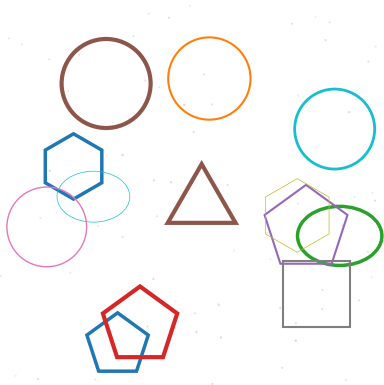[{"shape": "hexagon", "thickness": 2.5, "radius": 0.42, "center": [0.191, 0.568]}, {"shape": "pentagon", "thickness": 2.5, "radius": 0.42, "center": [0.305, 0.104]}, {"shape": "circle", "thickness": 1.5, "radius": 0.53, "center": [0.544, 0.796]}, {"shape": "oval", "thickness": 2.5, "radius": 0.55, "center": [0.882, 0.387]}, {"shape": "pentagon", "thickness": 3, "radius": 0.51, "center": [0.364, 0.154]}, {"shape": "pentagon", "thickness": 1.5, "radius": 0.57, "center": [0.795, 0.407]}, {"shape": "circle", "thickness": 3, "radius": 0.58, "center": [0.276, 0.783]}, {"shape": "triangle", "thickness": 3, "radius": 0.51, "center": [0.524, 0.472]}, {"shape": "circle", "thickness": 1, "radius": 0.52, "center": [0.121, 0.411]}, {"shape": "square", "thickness": 1.5, "radius": 0.43, "center": [0.823, 0.236]}, {"shape": "hexagon", "thickness": 0.5, "radius": 0.48, "center": [0.772, 0.44]}, {"shape": "oval", "thickness": 0.5, "radius": 0.47, "center": [0.243, 0.489]}, {"shape": "circle", "thickness": 2, "radius": 0.52, "center": [0.869, 0.665]}]